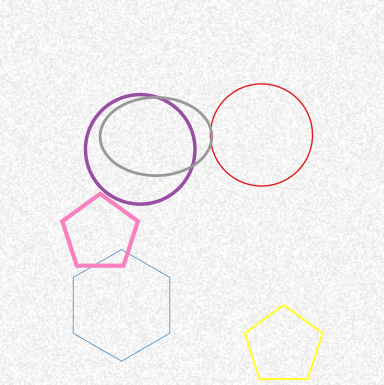[{"shape": "circle", "thickness": 1, "radius": 0.66, "center": [0.679, 0.649]}, {"shape": "hexagon", "thickness": 0.5, "radius": 0.72, "center": [0.316, 0.207]}, {"shape": "circle", "thickness": 2.5, "radius": 0.71, "center": [0.364, 0.612]}, {"shape": "pentagon", "thickness": 1.5, "radius": 0.53, "center": [0.737, 0.101]}, {"shape": "pentagon", "thickness": 3, "radius": 0.52, "center": [0.26, 0.393]}, {"shape": "oval", "thickness": 2, "radius": 0.73, "center": [0.405, 0.645]}]